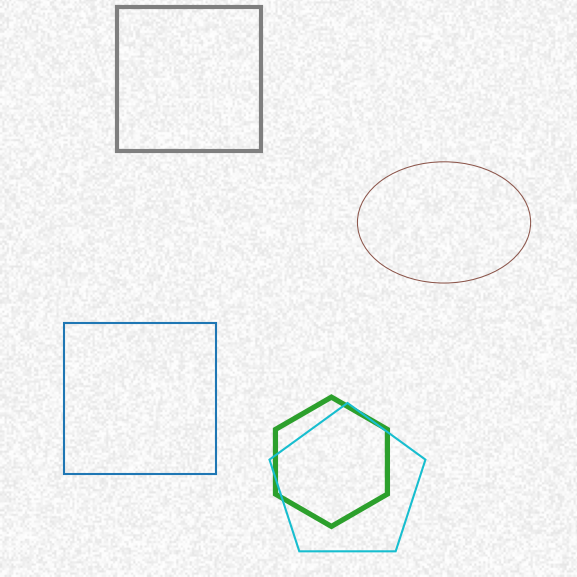[{"shape": "square", "thickness": 1, "radius": 0.66, "center": [0.242, 0.309]}, {"shape": "hexagon", "thickness": 2.5, "radius": 0.56, "center": [0.574, 0.2]}, {"shape": "oval", "thickness": 0.5, "radius": 0.75, "center": [0.769, 0.614]}, {"shape": "square", "thickness": 2, "radius": 0.62, "center": [0.328, 0.862]}, {"shape": "pentagon", "thickness": 1, "radius": 0.71, "center": [0.602, 0.159]}]